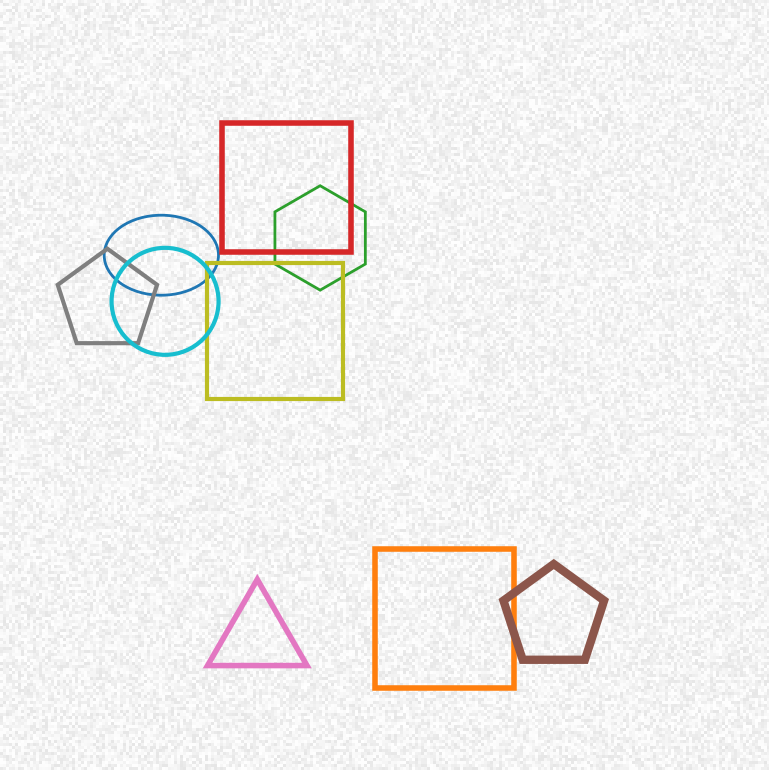[{"shape": "oval", "thickness": 1, "radius": 0.37, "center": [0.21, 0.669]}, {"shape": "square", "thickness": 2, "radius": 0.45, "center": [0.577, 0.197]}, {"shape": "hexagon", "thickness": 1, "radius": 0.34, "center": [0.416, 0.691]}, {"shape": "square", "thickness": 2, "radius": 0.42, "center": [0.373, 0.757]}, {"shape": "pentagon", "thickness": 3, "radius": 0.34, "center": [0.719, 0.199]}, {"shape": "triangle", "thickness": 2, "radius": 0.37, "center": [0.334, 0.173]}, {"shape": "pentagon", "thickness": 1.5, "radius": 0.34, "center": [0.139, 0.609]}, {"shape": "square", "thickness": 1.5, "radius": 0.44, "center": [0.357, 0.57]}, {"shape": "circle", "thickness": 1.5, "radius": 0.35, "center": [0.214, 0.609]}]